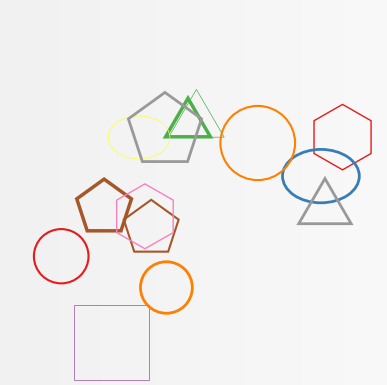[{"shape": "circle", "thickness": 1.5, "radius": 0.35, "center": [0.158, 0.334]}, {"shape": "hexagon", "thickness": 1, "radius": 0.42, "center": [0.884, 0.644]}, {"shape": "oval", "thickness": 2, "radius": 0.5, "center": [0.828, 0.543]}, {"shape": "triangle", "thickness": 2.5, "radius": 0.33, "center": [0.485, 0.678]}, {"shape": "triangle", "thickness": 0.5, "radius": 0.41, "center": [0.507, 0.685]}, {"shape": "square", "thickness": 0.5, "radius": 0.48, "center": [0.288, 0.11]}, {"shape": "circle", "thickness": 1.5, "radius": 0.48, "center": [0.665, 0.629]}, {"shape": "circle", "thickness": 2, "radius": 0.33, "center": [0.429, 0.253]}, {"shape": "oval", "thickness": 0.5, "radius": 0.4, "center": [0.359, 0.643]}, {"shape": "pentagon", "thickness": 1.5, "radius": 0.37, "center": [0.39, 0.407]}, {"shape": "pentagon", "thickness": 2.5, "radius": 0.37, "center": [0.269, 0.461]}, {"shape": "hexagon", "thickness": 1, "radius": 0.42, "center": [0.374, 0.438]}, {"shape": "pentagon", "thickness": 2, "radius": 0.5, "center": [0.426, 0.661]}, {"shape": "triangle", "thickness": 2, "radius": 0.39, "center": [0.839, 0.458]}]